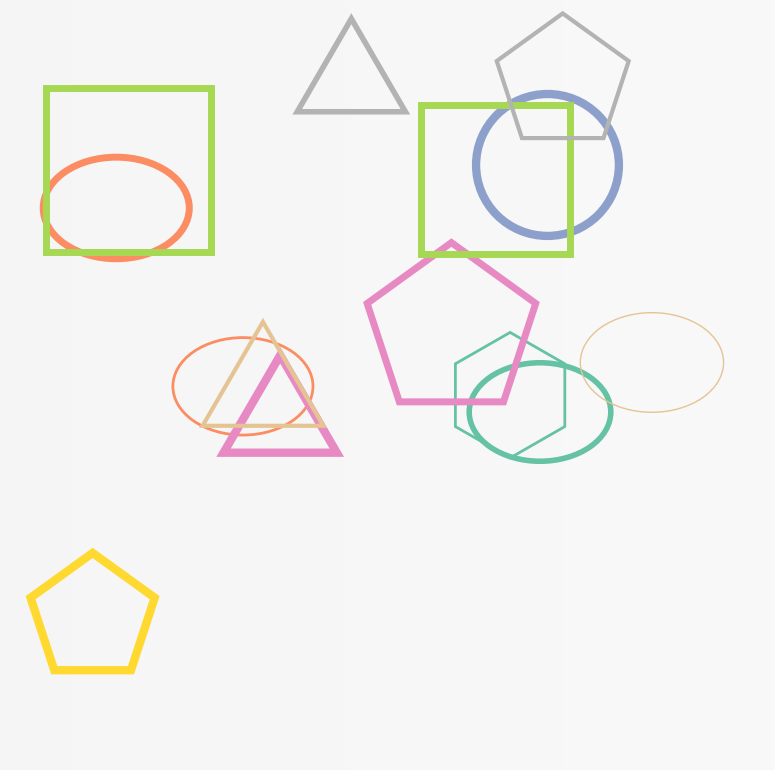[{"shape": "hexagon", "thickness": 1, "radius": 0.41, "center": [0.658, 0.487]}, {"shape": "oval", "thickness": 2, "radius": 0.46, "center": [0.697, 0.465]}, {"shape": "oval", "thickness": 1, "radius": 0.45, "center": [0.313, 0.498]}, {"shape": "oval", "thickness": 2.5, "radius": 0.47, "center": [0.15, 0.73]}, {"shape": "circle", "thickness": 3, "radius": 0.46, "center": [0.706, 0.786]}, {"shape": "pentagon", "thickness": 2.5, "radius": 0.57, "center": [0.583, 0.571]}, {"shape": "triangle", "thickness": 3, "radius": 0.42, "center": [0.362, 0.454]}, {"shape": "square", "thickness": 2.5, "radius": 0.53, "center": [0.166, 0.779]}, {"shape": "square", "thickness": 2.5, "radius": 0.48, "center": [0.64, 0.767]}, {"shape": "pentagon", "thickness": 3, "radius": 0.42, "center": [0.12, 0.198]}, {"shape": "triangle", "thickness": 1.5, "radius": 0.45, "center": [0.339, 0.492]}, {"shape": "oval", "thickness": 0.5, "radius": 0.46, "center": [0.841, 0.529]}, {"shape": "pentagon", "thickness": 1.5, "radius": 0.45, "center": [0.726, 0.893]}, {"shape": "triangle", "thickness": 2, "radius": 0.4, "center": [0.453, 0.895]}]